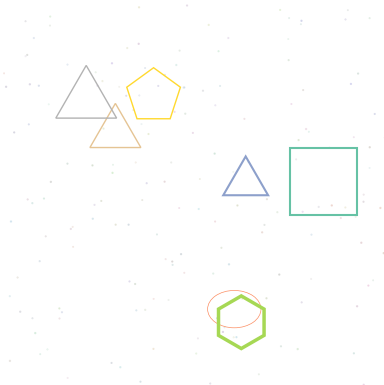[{"shape": "square", "thickness": 1.5, "radius": 0.43, "center": [0.841, 0.528]}, {"shape": "oval", "thickness": 0.5, "radius": 0.35, "center": [0.609, 0.197]}, {"shape": "triangle", "thickness": 1.5, "radius": 0.34, "center": [0.638, 0.526]}, {"shape": "hexagon", "thickness": 2.5, "radius": 0.34, "center": [0.627, 0.163]}, {"shape": "pentagon", "thickness": 1, "radius": 0.37, "center": [0.399, 0.751]}, {"shape": "triangle", "thickness": 1, "radius": 0.38, "center": [0.3, 0.655]}, {"shape": "triangle", "thickness": 1, "radius": 0.46, "center": [0.224, 0.739]}]